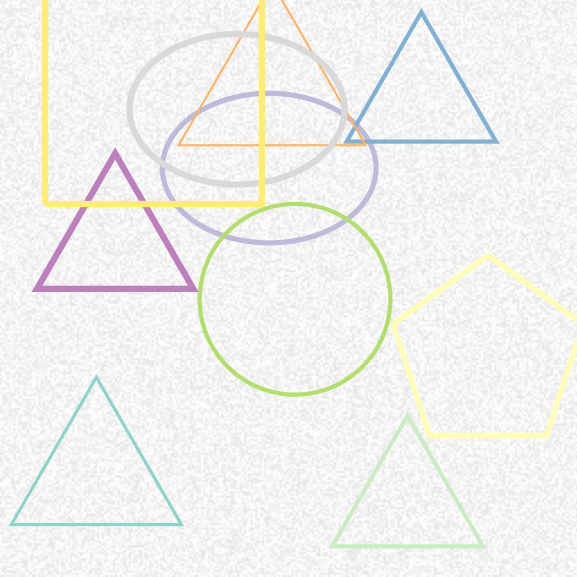[{"shape": "triangle", "thickness": 1.5, "radius": 0.85, "center": [0.167, 0.176]}, {"shape": "pentagon", "thickness": 2.5, "radius": 0.86, "center": [0.845, 0.384]}, {"shape": "oval", "thickness": 2.5, "radius": 0.93, "center": [0.466, 0.708]}, {"shape": "triangle", "thickness": 2, "radius": 0.75, "center": [0.73, 0.829]}, {"shape": "triangle", "thickness": 1, "radius": 0.94, "center": [0.471, 0.841]}, {"shape": "circle", "thickness": 2, "radius": 0.83, "center": [0.511, 0.481]}, {"shape": "oval", "thickness": 3, "radius": 0.93, "center": [0.41, 0.81]}, {"shape": "triangle", "thickness": 3, "radius": 0.78, "center": [0.199, 0.577]}, {"shape": "triangle", "thickness": 2, "radius": 0.75, "center": [0.706, 0.129]}, {"shape": "square", "thickness": 3, "radius": 0.94, "center": [0.266, 0.833]}]